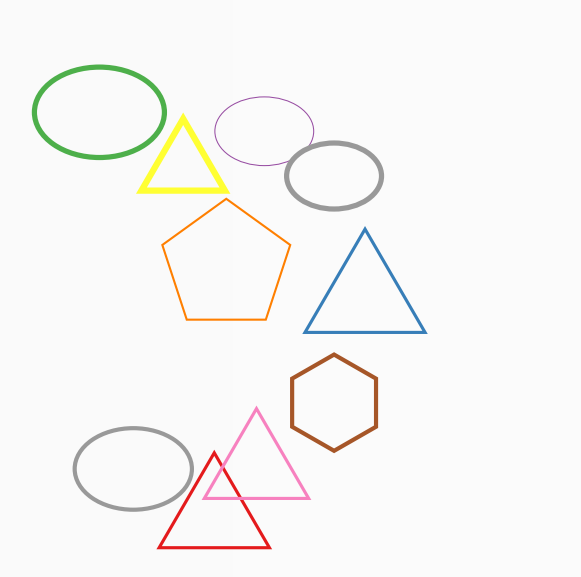[{"shape": "triangle", "thickness": 1.5, "radius": 0.55, "center": [0.369, 0.105]}, {"shape": "triangle", "thickness": 1.5, "radius": 0.6, "center": [0.628, 0.483]}, {"shape": "oval", "thickness": 2.5, "radius": 0.56, "center": [0.171, 0.805]}, {"shape": "oval", "thickness": 0.5, "radius": 0.43, "center": [0.455, 0.772]}, {"shape": "pentagon", "thickness": 1, "radius": 0.58, "center": [0.389, 0.539]}, {"shape": "triangle", "thickness": 3, "radius": 0.41, "center": [0.315, 0.711]}, {"shape": "hexagon", "thickness": 2, "radius": 0.42, "center": [0.575, 0.302]}, {"shape": "triangle", "thickness": 1.5, "radius": 0.52, "center": [0.441, 0.188]}, {"shape": "oval", "thickness": 2.5, "radius": 0.41, "center": [0.575, 0.694]}, {"shape": "oval", "thickness": 2, "radius": 0.5, "center": [0.229, 0.187]}]